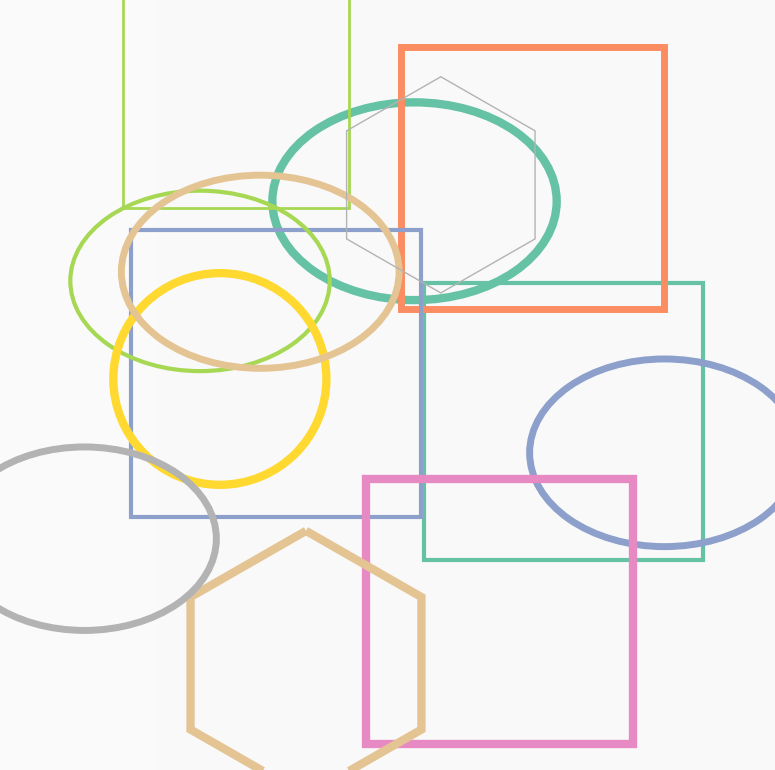[{"shape": "square", "thickness": 1.5, "radius": 0.9, "center": [0.727, 0.453]}, {"shape": "oval", "thickness": 3, "radius": 0.92, "center": [0.535, 0.739]}, {"shape": "square", "thickness": 2.5, "radius": 0.85, "center": [0.687, 0.769]}, {"shape": "square", "thickness": 1.5, "radius": 0.93, "center": [0.356, 0.515]}, {"shape": "oval", "thickness": 2.5, "radius": 0.87, "center": [0.857, 0.412]}, {"shape": "square", "thickness": 3, "radius": 0.86, "center": [0.644, 0.206]}, {"shape": "oval", "thickness": 1.5, "radius": 0.84, "center": [0.258, 0.635]}, {"shape": "square", "thickness": 1, "radius": 0.73, "center": [0.304, 0.876]}, {"shape": "circle", "thickness": 3, "radius": 0.69, "center": [0.284, 0.508]}, {"shape": "hexagon", "thickness": 3, "radius": 0.86, "center": [0.395, 0.139]}, {"shape": "oval", "thickness": 2.5, "radius": 0.9, "center": [0.336, 0.647]}, {"shape": "oval", "thickness": 2.5, "radius": 0.85, "center": [0.109, 0.3]}, {"shape": "hexagon", "thickness": 0.5, "radius": 0.7, "center": [0.569, 0.76]}]